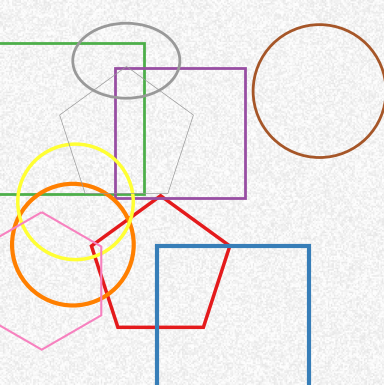[{"shape": "pentagon", "thickness": 2.5, "radius": 0.94, "center": [0.417, 0.303]}, {"shape": "square", "thickness": 3, "radius": 0.99, "center": [0.605, 0.163]}, {"shape": "square", "thickness": 2, "radius": 0.98, "center": [0.18, 0.692]}, {"shape": "square", "thickness": 2, "radius": 0.84, "center": [0.468, 0.655]}, {"shape": "circle", "thickness": 3, "radius": 0.79, "center": [0.189, 0.365]}, {"shape": "circle", "thickness": 2.5, "radius": 0.75, "center": [0.196, 0.476]}, {"shape": "circle", "thickness": 2, "radius": 0.86, "center": [0.83, 0.763]}, {"shape": "hexagon", "thickness": 1.5, "radius": 0.89, "center": [0.108, 0.27]}, {"shape": "pentagon", "thickness": 0.5, "radius": 0.91, "center": [0.329, 0.645]}, {"shape": "oval", "thickness": 2, "radius": 0.7, "center": [0.328, 0.842]}]